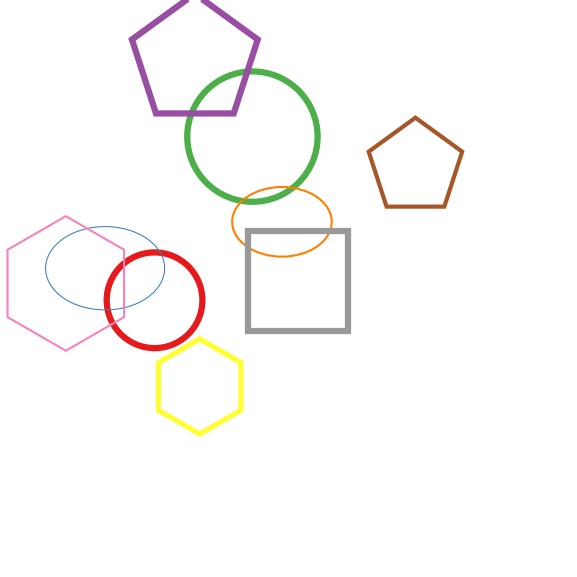[{"shape": "circle", "thickness": 3, "radius": 0.41, "center": [0.268, 0.479]}, {"shape": "oval", "thickness": 0.5, "radius": 0.52, "center": [0.182, 0.535]}, {"shape": "circle", "thickness": 3, "radius": 0.56, "center": [0.437, 0.763]}, {"shape": "pentagon", "thickness": 3, "radius": 0.57, "center": [0.337, 0.895]}, {"shape": "oval", "thickness": 1, "radius": 0.43, "center": [0.488, 0.615]}, {"shape": "hexagon", "thickness": 2.5, "radius": 0.41, "center": [0.346, 0.33]}, {"shape": "pentagon", "thickness": 2, "radius": 0.43, "center": [0.719, 0.71]}, {"shape": "hexagon", "thickness": 1, "radius": 0.58, "center": [0.114, 0.508]}, {"shape": "square", "thickness": 3, "radius": 0.43, "center": [0.516, 0.513]}]